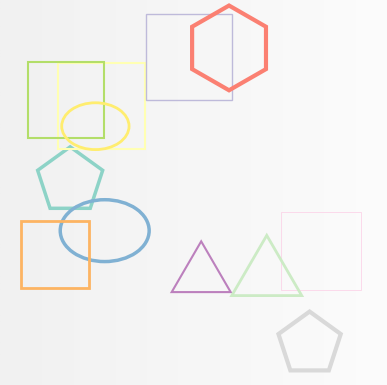[{"shape": "pentagon", "thickness": 2.5, "radius": 0.44, "center": [0.181, 0.53]}, {"shape": "square", "thickness": 1.5, "radius": 0.56, "center": [0.261, 0.724]}, {"shape": "square", "thickness": 1, "radius": 0.56, "center": [0.487, 0.852]}, {"shape": "hexagon", "thickness": 3, "radius": 0.55, "center": [0.591, 0.876]}, {"shape": "oval", "thickness": 2.5, "radius": 0.57, "center": [0.27, 0.401]}, {"shape": "square", "thickness": 2, "radius": 0.44, "center": [0.142, 0.34]}, {"shape": "square", "thickness": 1.5, "radius": 0.49, "center": [0.17, 0.74]}, {"shape": "square", "thickness": 0.5, "radius": 0.51, "center": [0.829, 0.348]}, {"shape": "pentagon", "thickness": 3, "radius": 0.42, "center": [0.799, 0.106]}, {"shape": "triangle", "thickness": 1.5, "radius": 0.44, "center": [0.519, 0.285]}, {"shape": "triangle", "thickness": 2, "radius": 0.52, "center": [0.688, 0.284]}, {"shape": "oval", "thickness": 2, "radius": 0.43, "center": [0.246, 0.672]}]